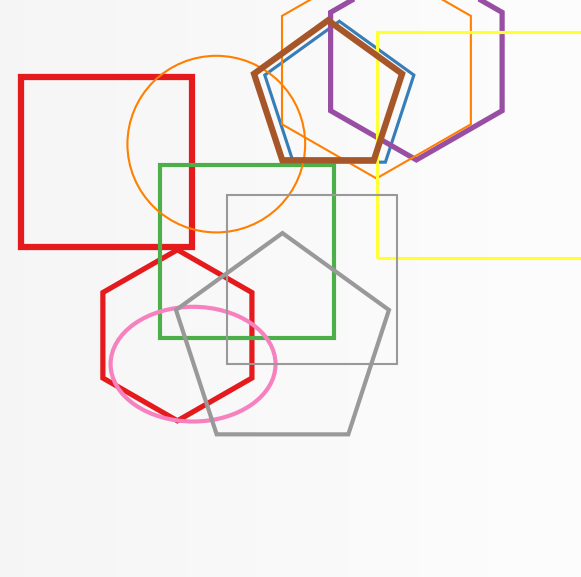[{"shape": "hexagon", "thickness": 2.5, "radius": 0.74, "center": [0.305, 0.419]}, {"shape": "square", "thickness": 3, "radius": 0.74, "center": [0.183, 0.719]}, {"shape": "pentagon", "thickness": 1.5, "radius": 0.67, "center": [0.584, 0.827]}, {"shape": "square", "thickness": 2, "radius": 0.75, "center": [0.425, 0.564]}, {"shape": "hexagon", "thickness": 2.5, "radius": 0.85, "center": [0.716, 0.893]}, {"shape": "hexagon", "thickness": 1, "radius": 0.94, "center": [0.648, 0.878]}, {"shape": "circle", "thickness": 1, "radius": 0.76, "center": [0.372, 0.75]}, {"shape": "square", "thickness": 1.5, "radius": 0.98, "center": [0.845, 0.748]}, {"shape": "pentagon", "thickness": 3, "radius": 0.67, "center": [0.564, 0.83]}, {"shape": "oval", "thickness": 2, "radius": 0.71, "center": [0.332, 0.369]}, {"shape": "square", "thickness": 1, "radius": 0.73, "center": [0.537, 0.515]}, {"shape": "pentagon", "thickness": 2, "radius": 0.96, "center": [0.486, 0.403]}]